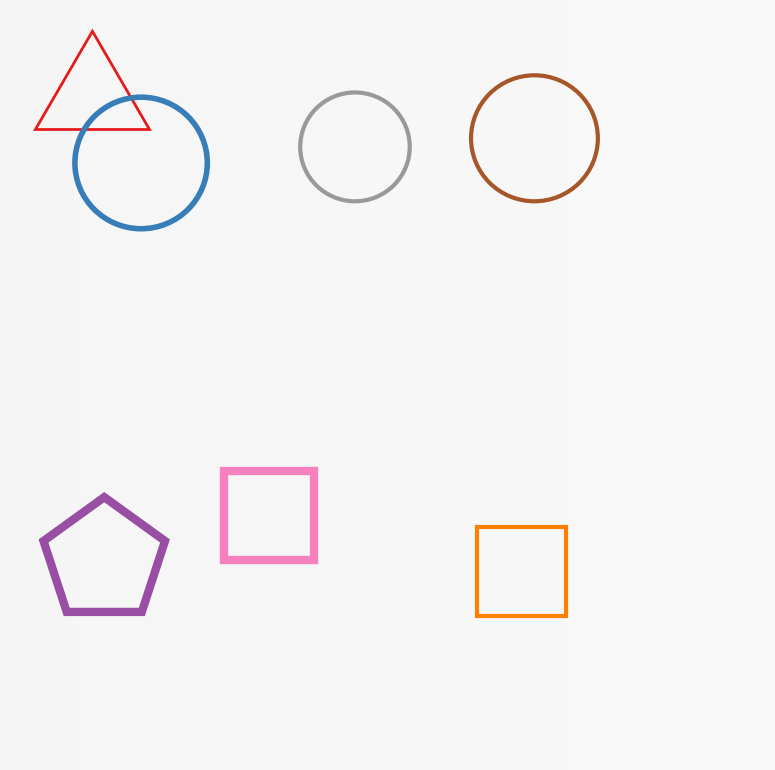[{"shape": "triangle", "thickness": 1, "radius": 0.43, "center": [0.119, 0.874]}, {"shape": "circle", "thickness": 2, "radius": 0.43, "center": [0.182, 0.788]}, {"shape": "pentagon", "thickness": 3, "radius": 0.41, "center": [0.135, 0.272]}, {"shape": "square", "thickness": 1.5, "radius": 0.29, "center": [0.673, 0.258]}, {"shape": "circle", "thickness": 1.5, "radius": 0.41, "center": [0.69, 0.82]}, {"shape": "square", "thickness": 3, "radius": 0.29, "center": [0.347, 0.331]}, {"shape": "circle", "thickness": 1.5, "radius": 0.35, "center": [0.458, 0.809]}]